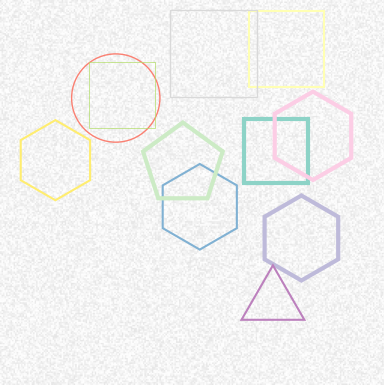[{"shape": "square", "thickness": 3, "radius": 0.42, "center": [0.717, 0.608]}, {"shape": "square", "thickness": 1.5, "radius": 0.49, "center": [0.744, 0.873]}, {"shape": "hexagon", "thickness": 3, "radius": 0.55, "center": [0.783, 0.382]}, {"shape": "circle", "thickness": 1, "radius": 0.57, "center": [0.301, 0.745]}, {"shape": "hexagon", "thickness": 1.5, "radius": 0.56, "center": [0.519, 0.463]}, {"shape": "square", "thickness": 0.5, "radius": 0.43, "center": [0.318, 0.753]}, {"shape": "hexagon", "thickness": 3, "radius": 0.57, "center": [0.813, 0.647]}, {"shape": "square", "thickness": 1, "radius": 0.57, "center": [0.554, 0.861]}, {"shape": "triangle", "thickness": 1.5, "radius": 0.47, "center": [0.709, 0.217]}, {"shape": "pentagon", "thickness": 3, "radius": 0.54, "center": [0.475, 0.573]}, {"shape": "hexagon", "thickness": 1.5, "radius": 0.52, "center": [0.144, 0.584]}]